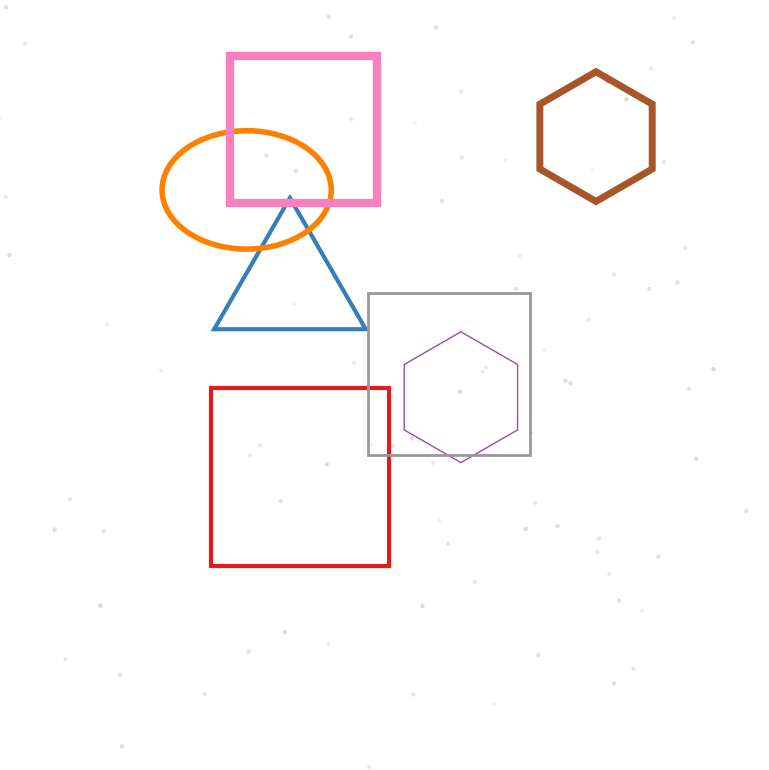[{"shape": "square", "thickness": 1.5, "radius": 0.58, "center": [0.389, 0.38]}, {"shape": "triangle", "thickness": 1.5, "radius": 0.57, "center": [0.377, 0.629]}, {"shape": "hexagon", "thickness": 0.5, "radius": 0.42, "center": [0.599, 0.484]}, {"shape": "oval", "thickness": 2, "radius": 0.55, "center": [0.32, 0.753]}, {"shape": "hexagon", "thickness": 2.5, "radius": 0.42, "center": [0.774, 0.823]}, {"shape": "square", "thickness": 3, "radius": 0.48, "center": [0.394, 0.832]}, {"shape": "square", "thickness": 1, "radius": 0.52, "center": [0.583, 0.514]}]